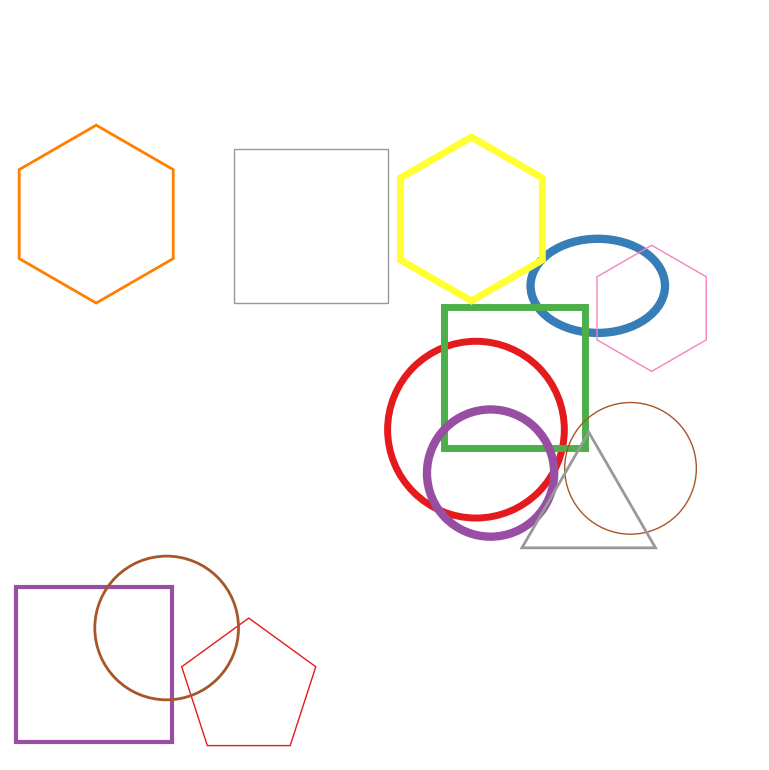[{"shape": "pentagon", "thickness": 0.5, "radius": 0.46, "center": [0.323, 0.106]}, {"shape": "circle", "thickness": 2.5, "radius": 0.57, "center": [0.618, 0.442]}, {"shape": "oval", "thickness": 3, "radius": 0.44, "center": [0.776, 0.629]}, {"shape": "square", "thickness": 2.5, "radius": 0.46, "center": [0.668, 0.51]}, {"shape": "circle", "thickness": 3, "radius": 0.41, "center": [0.637, 0.386]}, {"shape": "square", "thickness": 1.5, "radius": 0.5, "center": [0.122, 0.137]}, {"shape": "hexagon", "thickness": 1, "radius": 0.58, "center": [0.125, 0.722]}, {"shape": "hexagon", "thickness": 2.5, "radius": 0.53, "center": [0.612, 0.716]}, {"shape": "circle", "thickness": 0.5, "radius": 0.43, "center": [0.819, 0.392]}, {"shape": "circle", "thickness": 1, "radius": 0.47, "center": [0.216, 0.184]}, {"shape": "hexagon", "thickness": 0.5, "radius": 0.41, "center": [0.846, 0.6]}, {"shape": "triangle", "thickness": 1, "radius": 0.5, "center": [0.765, 0.339]}, {"shape": "square", "thickness": 0.5, "radius": 0.5, "center": [0.404, 0.707]}]